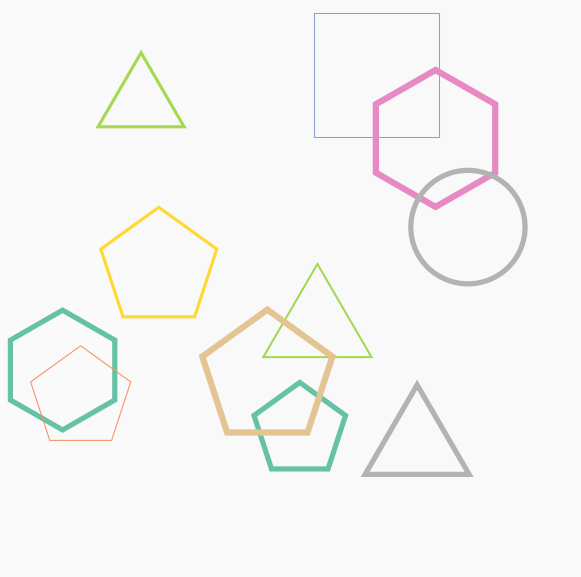[{"shape": "pentagon", "thickness": 2.5, "radius": 0.41, "center": [0.516, 0.254]}, {"shape": "hexagon", "thickness": 2.5, "radius": 0.52, "center": [0.108, 0.358]}, {"shape": "pentagon", "thickness": 0.5, "radius": 0.45, "center": [0.139, 0.31]}, {"shape": "square", "thickness": 0.5, "radius": 0.54, "center": [0.647, 0.87]}, {"shape": "hexagon", "thickness": 3, "radius": 0.59, "center": [0.749, 0.759]}, {"shape": "triangle", "thickness": 1, "radius": 0.54, "center": [0.546, 0.435]}, {"shape": "triangle", "thickness": 1.5, "radius": 0.43, "center": [0.243, 0.822]}, {"shape": "pentagon", "thickness": 1.5, "radius": 0.52, "center": [0.273, 0.535]}, {"shape": "pentagon", "thickness": 3, "radius": 0.59, "center": [0.46, 0.345]}, {"shape": "circle", "thickness": 2.5, "radius": 0.49, "center": [0.805, 0.606]}, {"shape": "triangle", "thickness": 2.5, "radius": 0.52, "center": [0.718, 0.229]}]